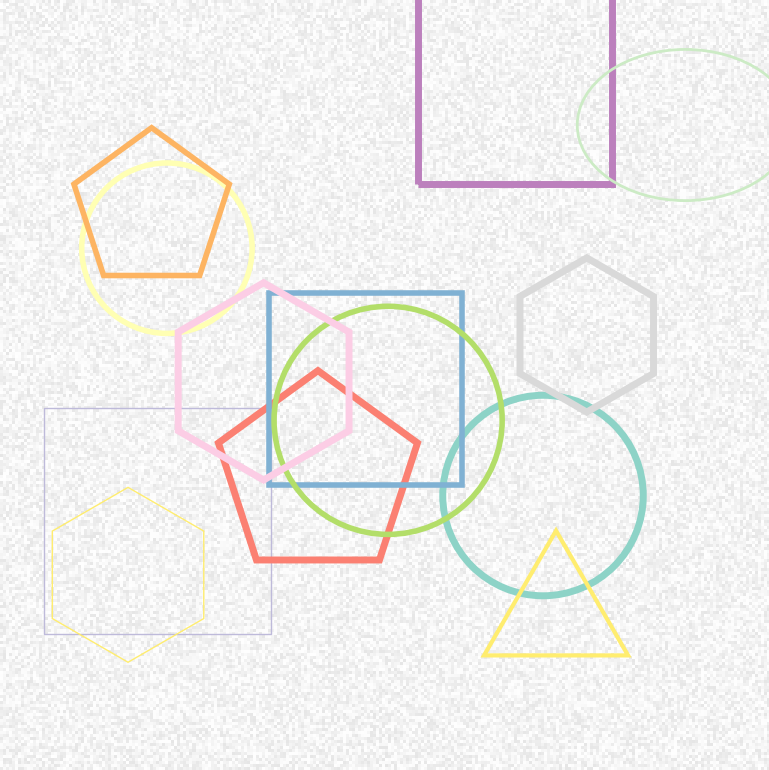[{"shape": "circle", "thickness": 2.5, "radius": 0.65, "center": [0.705, 0.356]}, {"shape": "circle", "thickness": 2, "radius": 0.55, "center": [0.217, 0.678]}, {"shape": "square", "thickness": 0.5, "radius": 0.74, "center": [0.205, 0.323]}, {"shape": "pentagon", "thickness": 2.5, "radius": 0.68, "center": [0.413, 0.383]}, {"shape": "square", "thickness": 2, "radius": 0.62, "center": [0.474, 0.495]}, {"shape": "pentagon", "thickness": 2, "radius": 0.53, "center": [0.197, 0.728]}, {"shape": "circle", "thickness": 2, "radius": 0.74, "center": [0.504, 0.454]}, {"shape": "hexagon", "thickness": 2.5, "radius": 0.64, "center": [0.342, 0.505]}, {"shape": "hexagon", "thickness": 2.5, "radius": 0.5, "center": [0.762, 0.565]}, {"shape": "square", "thickness": 2.5, "radius": 0.63, "center": [0.669, 0.886]}, {"shape": "oval", "thickness": 1, "radius": 0.7, "center": [0.89, 0.838]}, {"shape": "triangle", "thickness": 1.5, "radius": 0.54, "center": [0.722, 0.203]}, {"shape": "hexagon", "thickness": 0.5, "radius": 0.57, "center": [0.166, 0.253]}]